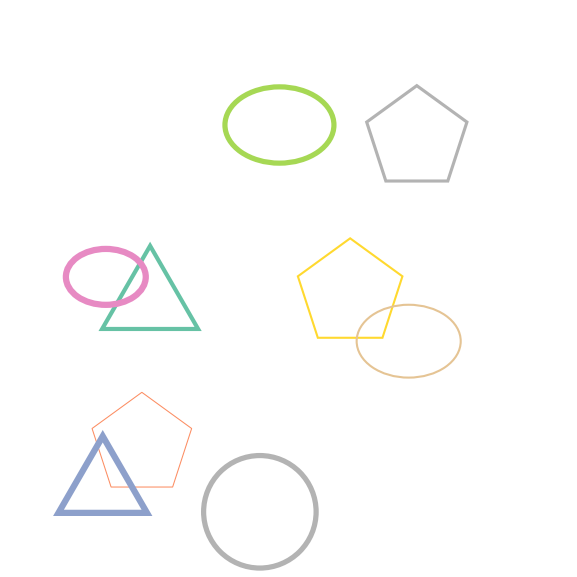[{"shape": "triangle", "thickness": 2, "radius": 0.48, "center": [0.26, 0.477]}, {"shape": "pentagon", "thickness": 0.5, "radius": 0.45, "center": [0.246, 0.229]}, {"shape": "triangle", "thickness": 3, "radius": 0.44, "center": [0.178, 0.155]}, {"shape": "oval", "thickness": 3, "radius": 0.35, "center": [0.183, 0.52]}, {"shape": "oval", "thickness": 2.5, "radius": 0.47, "center": [0.484, 0.783]}, {"shape": "pentagon", "thickness": 1, "radius": 0.48, "center": [0.606, 0.491]}, {"shape": "oval", "thickness": 1, "radius": 0.45, "center": [0.708, 0.408]}, {"shape": "pentagon", "thickness": 1.5, "radius": 0.46, "center": [0.722, 0.76]}, {"shape": "circle", "thickness": 2.5, "radius": 0.49, "center": [0.45, 0.113]}]